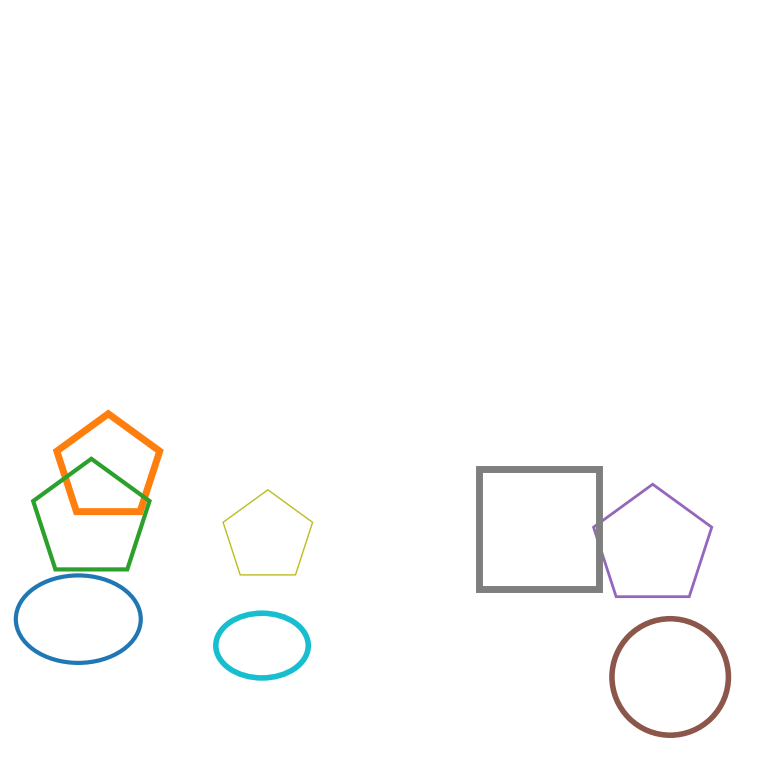[{"shape": "oval", "thickness": 1.5, "radius": 0.41, "center": [0.102, 0.196]}, {"shape": "pentagon", "thickness": 2.5, "radius": 0.35, "center": [0.141, 0.392]}, {"shape": "pentagon", "thickness": 1.5, "radius": 0.4, "center": [0.119, 0.325]}, {"shape": "pentagon", "thickness": 1, "radius": 0.4, "center": [0.848, 0.29]}, {"shape": "circle", "thickness": 2, "radius": 0.38, "center": [0.87, 0.121]}, {"shape": "square", "thickness": 2.5, "radius": 0.39, "center": [0.7, 0.313]}, {"shape": "pentagon", "thickness": 0.5, "radius": 0.31, "center": [0.348, 0.303]}, {"shape": "oval", "thickness": 2, "radius": 0.3, "center": [0.34, 0.162]}]